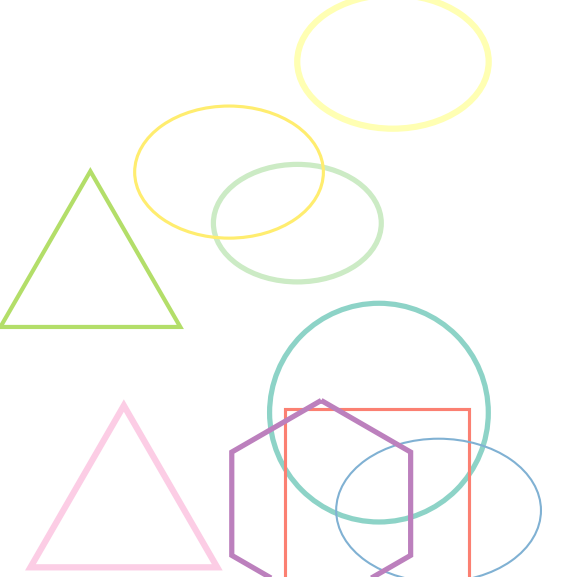[{"shape": "circle", "thickness": 2.5, "radius": 0.95, "center": [0.656, 0.285]}, {"shape": "oval", "thickness": 3, "radius": 0.83, "center": [0.68, 0.892]}, {"shape": "square", "thickness": 1.5, "radius": 0.8, "center": [0.652, 0.132]}, {"shape": "oval", "thickness": 1, "radius": 0.89, "center": [0.759, 0.115]}, {"shape": "triangle", "thickness": 2, "radius": 0.9, "center": [0.156, 0.523]}, {"shape": "triangle", "thickness": 3, "radius": 0.93, "center": [0.214, 0.11]}, {"shape": "hexagon", "thickness": 2.5, "radius": 0.89, "center": [0.556, 0.127]}, {"shape": "oval", "thickness": 2.5, "radius": 0.73, "center": [0.515, 0.613]}, {"shape": "oval", "thickness": 1.5, "radius": 0.82, "center": [0.397, 0.701]}]